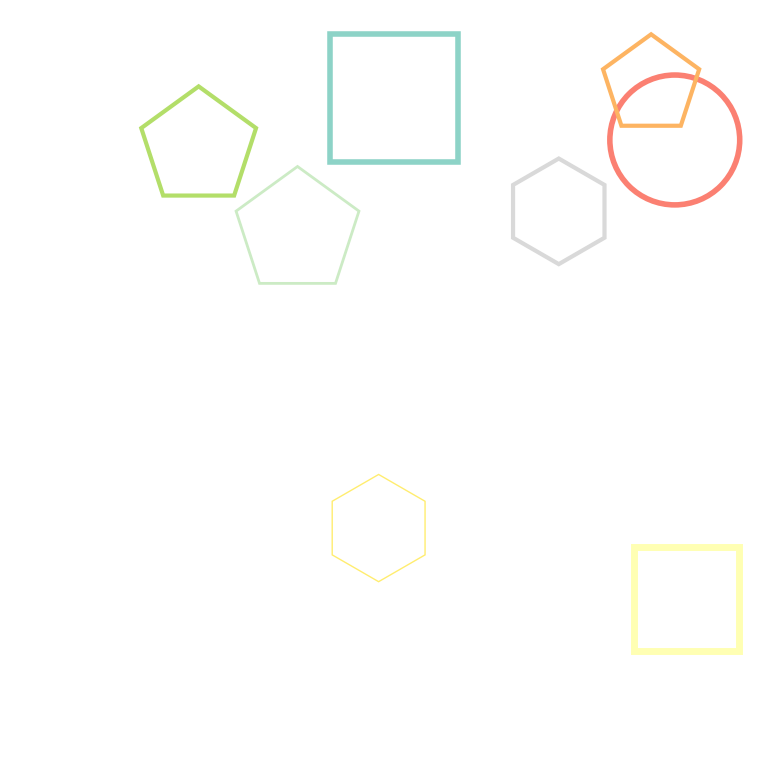[{"shape": "square", "thickness": 2, "radius": 0.41, "center": [0.511, 0.873]}, {"shape": "square", "thickness": 2.5, "radius": 0.34, "center": [0.892, 0.222]}, {"shape": "circle", "thickness": 2, "radius": 0.42, "center": [0.876, 0.818]}, {"shape": "pentagon", "thickness": 1.5, "radius": 0.33, "center": [0.846, 0.89]}, {"shape": "pentagon", "thickness": 1.5, "radius": 0.39, "center": [0.258, 0.809]}, {"shape": "hexagon", "thickness": 1.5, "radius": 0.34, "center": [0.726, 0.726]}, {"shape": "pentagon", "thickness": 1, "radius": 0.42, "center": [0.386, 0.7]}, {"shape": "hexagon", "thickness": 0.5, "radius": 0.35, "center": [0.492, 0.314]}]